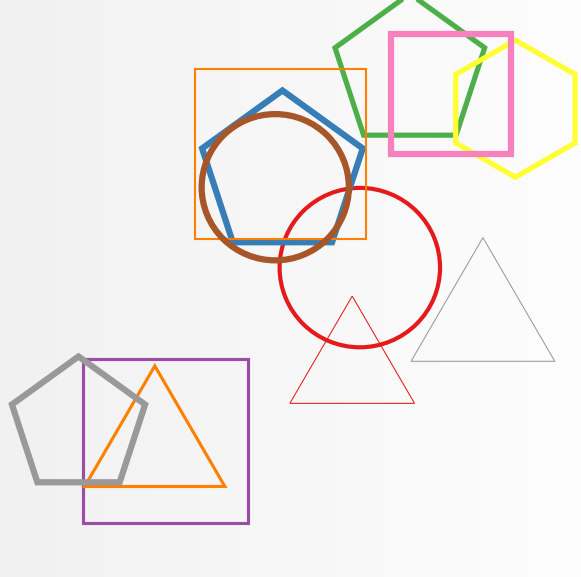[{"shape": "triangle", "thickness": 0.5, "radius": 0.62, "center": [0.606, 0.363]}, {"shape": "circle", "thickness": 2, "radius": 0.69, "center": [0.619, 0.536]}, {"shape": "pentagon", "thickness": 3, "radius": 0.73, "center": [0.486, 0.697]}, {"shape": "pentagon", "thickness": 2.5, "radius": 0.68, "center": [0.705, 0.875]}, {"shape": "square", "thickness": 1.5, "radius": 0.71, "center": [0.285, 0.235]}, {"shape": "square", "thickness": 1, "radius": 0.74, "center": [0.482, 0.732]}, {"shape": "triangle", "thickness": 1.5, "radius": 0.7, "center": [0.266, 0.226]}, {"shape": "hexagon", "thickness": 2.5, "radius": 0.59, "center": [0.887, 0.811]}, {"shape": "circle", "thickness": 3, "radius": 0.63, "center": [0.474, 0.675]}, {"shape": "square", "thickness": 3, "radius": 0.52, "center": [0.776, 0.837]}, {"shape": "triangle", "thickness": 0.5, "radius": 0.71, "center": [0.831, 0.445]}, {"shape": "pentagon", "thickness": 3, "radius": 0.6, "center": [0.135, 0.261]}]